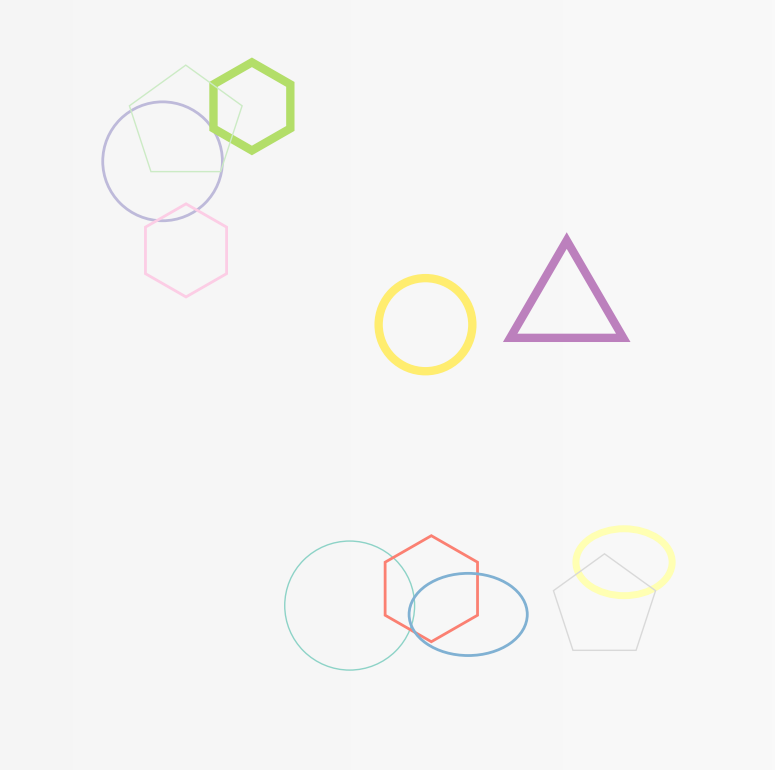[{"shape": "circle", "thickness": 0.5, "radius": 0.42, "center": [0.451, 0.214]}, {"shape": "oval", "thickness": 2.5, "radius": 0.31, "center": [0.805, 0.27]}, {"shape": "circle", "thickness": 1, "radius": 0.39, "center": [0.21, 0.791]}, {"shape": "hexagon", "thickness": 1, "radius": 0.34, "center": [0.557, 0.235]}, {"shape": "oval", "thickness": 1, "radius": 0.38, "center": [0.604, 0.202]}, {"shape": "hexagon", "thickness": 3, "radius": 0.29, "center": [0.325, 0.862]}, {"shape": "hexagon", "thickness": 1, "radius": 0.3, "center": [0.24, 0.675]}, {"shape": "pentagon", "thickness": 0.5, "radius": 0.35, "center": [0.78, 0.211]}, {"shape": "triangle", "thickness": 3, "radius": 0.42, "center": [0.731, 0.603]}, {"shape": "pentagon", "thickness": 0.5, "radius": 0.38, "center": [0.24, 0.839]}, {"shape": "circle", "thickness": 3, "radius": 0.3, "center": [0.549, 0.578]}]